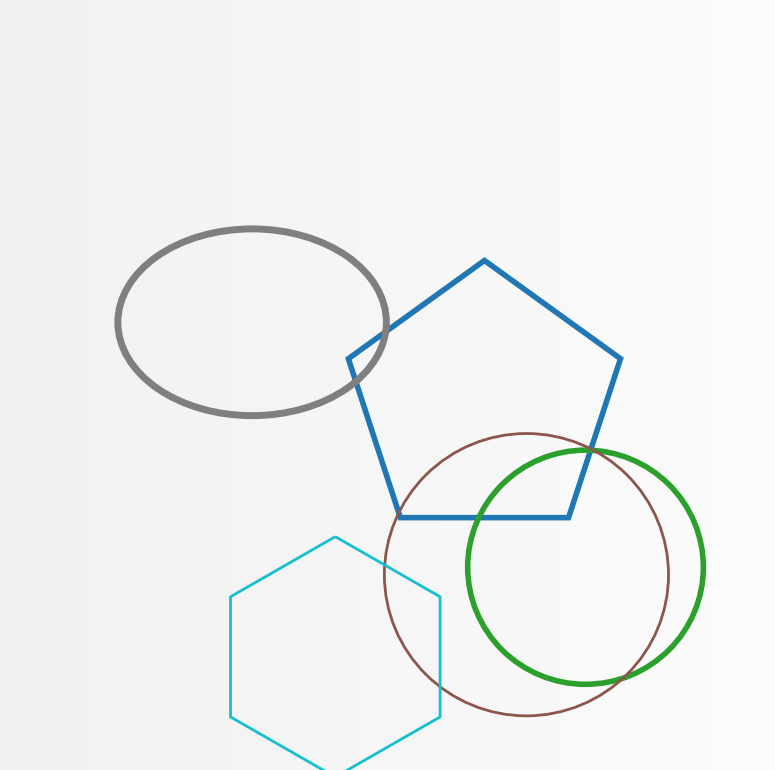[{"shape": "pentagon", "thickness": 2, "radius": 0.92, "center": [0.625, 0.477]}, {"shape": "circle", "thickness": 2, "radius": 0.76, "center": [0.756, 0.263]}, {"shape": "circle", "thickness": 1, "radius": 0.92, "center": [0.679, 0.254]}, {"shape": "oval", "thickness": 2.5, "radius": 0.87, "center": [0.325, 0.581]}, {"shape": "hexagon", "thickness": 1, "radius": 0.78, "center": [0.433, 0.147]}]